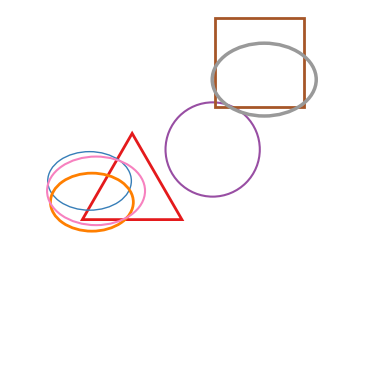[{"shape": "triangle", "thickness": 2, "radius": 0.75, "center": [0.343, 0.504]}, {"shape": "oval", "thickness": 1, "radius": 0.54, "center": [0.233, 0.53]}, {"shape": "circle", "thickness": 1.5, "radius": 0.61, "center": [0.552, 0.612]}, {"shape": "oval", "thickness": 2, "radius": 0.54, "center": [0.239, 0.475]}, {"shape": "square", "thickness": 2, "radius": 0.58, "center": [0.675, 0.837]}, {"shape": "oval", "thickness": 1.5, "radius": 0.64, "center": [0.249, 0.504]}, {"shape": "oval", "thickness": 2.5, "radius": 0.68, "center": [0.686, 0.793]}]